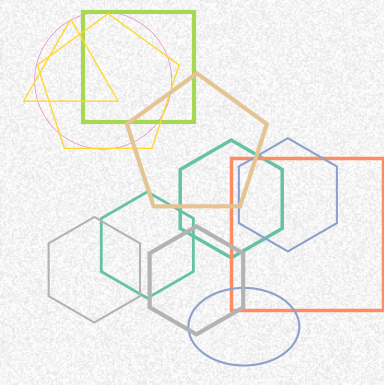[{"shape": "hexagon", "thickness": 2.5, "radius": 0.77, "center": [0.601, 0.483]}, {"shape": "hexagon", "thickness": 2, "radius": 0.69, "center": [0.383, 0.364]}, {"shape": "square", "thickness": 2.5, "radius": 0.99, "center": [0.797, 0.392]}, {"shape": "hexagon", "thickness": 1.5, "radius": 0.74, "center": [0.748, 0.494]}, {"shape": "oval", "thickness": 1.5, "radius": 0.72, "center": [0.633, 0.151]}, {"shape": "circle", "thickness": 0.5, "radius": 0.89, "center": [0.268, 0.791]}, {"shape": "square", "thickness": 3, "radius": 0.72, "center": [0.359, 0.826]}, {"shape": "pentagon", "thickness": 1, "radius": 0.97, "center": [0.281, 0.771]}, {"shape": "triangle", "thickness": 1, "radius": 0.71, "center": [0.184, 0.808]}, {"shape": "pentagon", "thickness": 3, "radius": 0.96, "center": [0.511, 0.619]}, {"shape": "hexagon", "thickness": 3, "radius": 0.7, "center": [0.51, 0.272]}, {"shape": "hexagon", "thickness": 1.5, "radius": 0.69, "center": [0.245, 0.299]}]